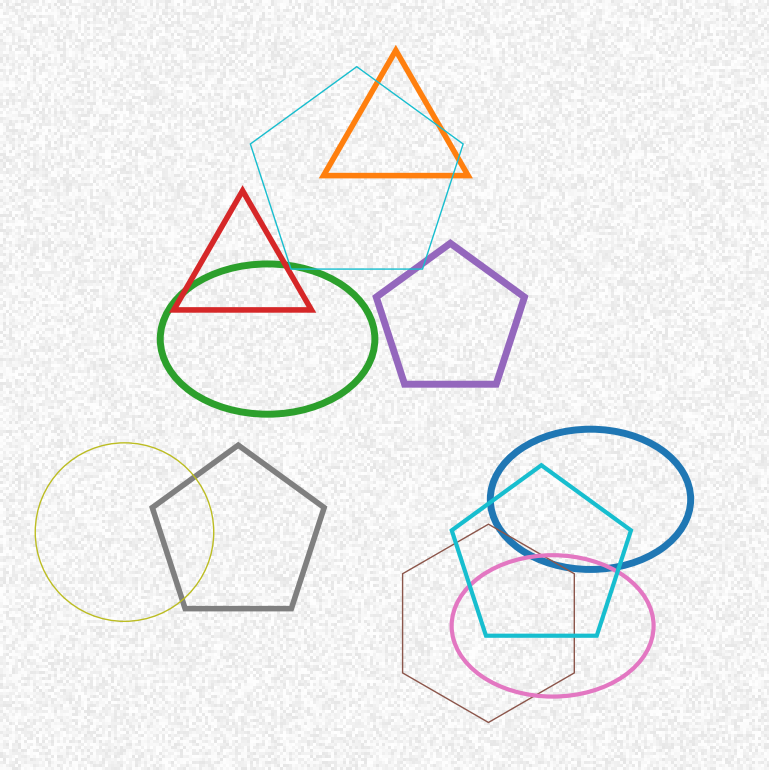[{"shape": "oval", "thickness": 2.5, "radius": 0.65, "center": [0.767, 0.352]}, {"shape": "triangle", "thickness": 2, "radius": 0.54, "center": [0.514, 0.826]}, {"shape": "oval", "thickness": 2.5, "radius": 0.7, "center": [0.347, 0.56]}, {"shape": "triangle", "thickness": 2, "radius": 0.52, "center": [0.315, 0.649]}, {"shape": "pentagon", "thickness": 2.5, "radius": 0.51, "center": [0.585, 0.583]}, {"shape": "hexagon", "thickness": 0.5, "radius": 0.64, "center": [0.634, 0.19]}, {"shape": "oval", "thickness": 1.5, "radius": 0.66, "center": [0.718, 0.187]}, {"shape": "pentagon", "thickness": 2, "radius": 0.59, "center": [0.309, 0.305]}, {"shape": "circle", "thickness": 0.5, "radius": 0.58, "center": [0.162, 0.309]}, {"shape": "pentagon", "thickness": 1.5, "radius": 0.61, "center": [0.703, 0.273]}, {"shape": "pentagon", "thickness": 0.5, "radius": 0.73, "center": [0.463, 0.768]}]